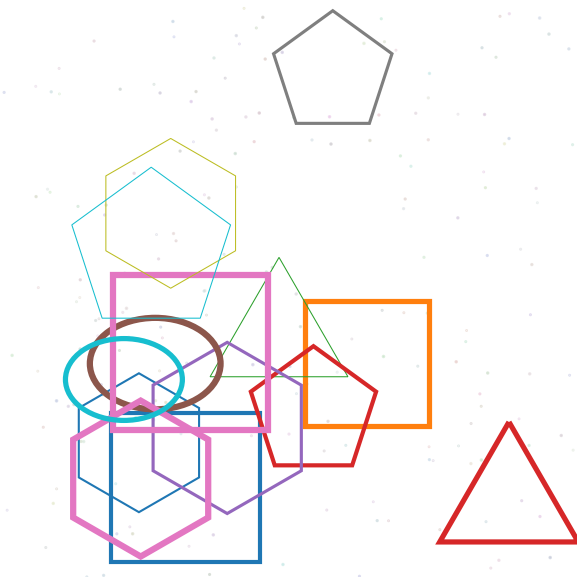[{"shape": "hexagon", "thickness": 1, "radius": 0.6, "center": [0.241, 0.233]}, {"shape": "square", "thickness": 2, "radius": 0.64, "center": [0.321, 0.156]}, {"shape": "square", "thickness": 2.5, "radius": 0.54, "center": [0.635, 0.37]}, {"shape": "triangle", "thickness": 0.5, "radius": 0.69, "center": [0.483, 0.416]}, {"shape": "triangle", "thickness": 2.5, "radius": 0.69, "center": [0.881, 0.13]}, {"shape": "pentagon", "thickness": 2, "radius": 0.57, "center": [0.543, 0.286]}, {"shape": "hexagon", "thickness": 1.5, "radius": 0.74, "center": [0.393, 0.258]}, {"shape": "oval", "thickness": 3, "radius": 0.57, "center": [0.269, 0.37]}, {"shape": "hexagon", "thickness": 3, "radius": 0.67, "center": [0.244, 0.17]}, {"shape": "square", "thickness": 3, "radius": 0.67, "center": [0.33, 0.389]}, {"shape": "pentagon", "thickness": 1.5, "radius": 0.54, "center": [0.576, 0.873]}, {"shape": "hexagon", "thickness": 0.5, "radius": 0.65, "center": [0.296, 0.63]}, {"shape": "oval", "thickness": 2.5, "radius": 0.51, "center": [0.215, 0.342]}, {"shape": "pentagon", "thickness": 0.5, "radius": 0.72, "center": [0.262, 0.565]}]